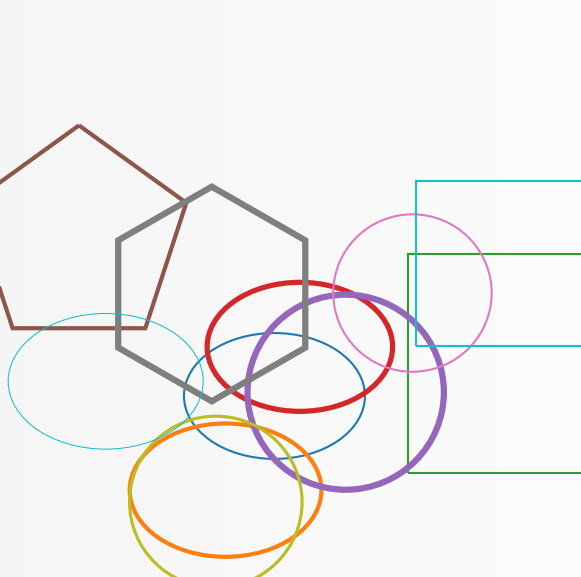[{"shape": "oval", "thickness": 1, "radius": 0.78, "center": [0.472, 0.313]}, {"shape": "oval", "thickness": 2, "radius": 0.82, "center": [0.388, 0.15]}, {"shape": "square", "thickness": 1, "radius": 0.95, "center": [0.892, 0.37]}, {"shape": "oval", "thickness": 2.5, "radius": 0.8, "center": [0.516, 0.399]}, {"shape": "circle", "thickness": 3, "radius": 0.84, "center": [0.595, 0.32]}, {"shape": "pentagon", "thickness": 2, "radius": 0.97, "center": [0.136, 0.588]}, {"shape": "circle", "thickness": 1, "radius": 0.68, "center": [0.71, 0.492]}, {"shape": "hexagon", "thickness": 3, "radius": 0.93, "center": [0.364, 0.49]}, {"shape": "circle", "thickness": 1.5, "radius": 0.74, "center": [0.371, 0.13]}, {"shape": "square", "thickness": 1, "radius": 0.71, "center": [0.859, 0.542]}, {"shape": "oval", "thickness": 0.5, "radius": 0.84, "center": [0.182, 0.339]}]